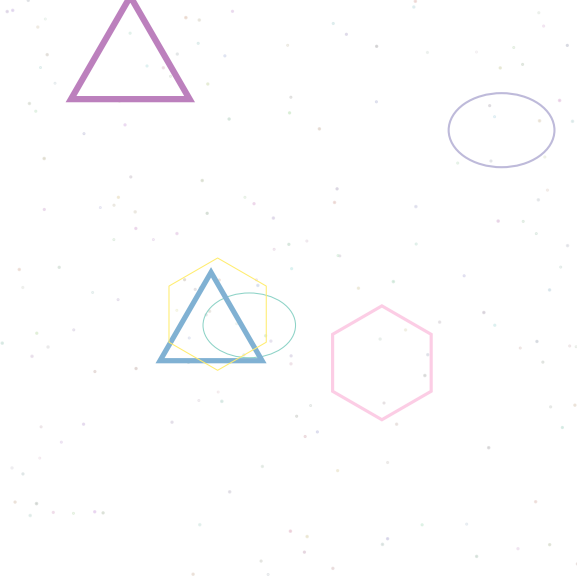[{"shape": "oval", "thickness": 0.5, "radius": 0.4, "center": [0.432, 0.436]}, {"shape": "oval", "thickness": 1, "radius": 0.46, "center": [0.868, 0.774]}, {"shape": "triangle", "thickness": 2.5, "radius": 0.51, "center": [0.365, 0.426]}, {"shape": "hexagon", "thickness": 1.5, "radius": 0.49, "center": [0.661, 0.371]}, {"shape": "triangle", "thickness": 3, "radius": 0.59, "center": [0.226, 0.887]}, {"shape": "hexagon", "thickness": 0.5, "radius": 0.49, "center": [0.377, 0.455]}]